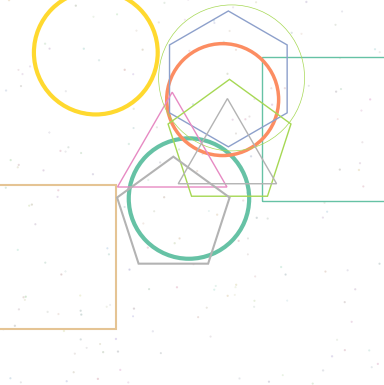[{"shape": "square", "thickness": 1, "radius": 0.93, "center": [0.866, 0.665]}, {"shape": "circle", "thickness": 3, "radius": 0.78, "center": [0.491, 0.484]}, {"shape": "circle", "thickness": 2.5, "radius": 0.73, "center": [0.578, 0.741]}, {"shape": "hexagon", "thickness": 1, "radius": 0.88, "center": [0.593, 0.795]}, {"shape": "triangle", "thickness": 1, "radius": 0.82, "center": [0.447, 0.596]}, {"shape": "pentagon", "thickness": 1, "radius": 0.84, "center": [0.596, 0.626]}, {"shape": "circle", "thickness": 0.5, "radius": 0.95, "center": [0.602, 0.798]}, {"shape": "circle", "thickness": 3, "radius": 0.8, "center": [0.249, 0.863]}, {"shape": "square", "thickness": 1.5, "radius": 0.93, "center": [0.115, 0.333]}, {"shape": "triangle", "thickness": 1, "radius": 0.74, "center": [0.591, 0.596]}, {"shape": "pentagon", "thickness": 1.5, "radius": 0.77, "center": [0.45, 0.439]}]